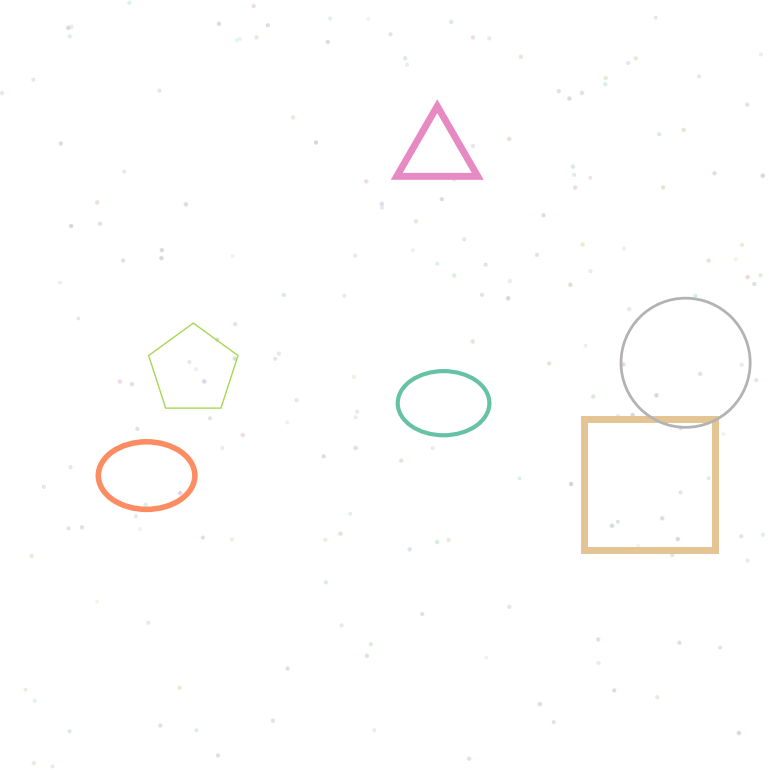[{"shape": "oval", "thickness": 1.5, "radius": 0.3, "center": [0.576, 0.476]}, {"shape": "oval", "thickness": 2, "radius": 0.31, "center": [0.19, 0.382]}, {"shape": "triangle", "thickness": 2.5, "radius": 0.3, "center": [0.568, 0.801]}, {"shape": "pentagon", "thickness": 0.5, "radius": 0.31, "center": [0.251, 0.519]}, {"shape": "square", "thickness": 2.5, "radius": 0.42, "center": [0.843, 0.37]}, {"shape": "circle", "thickness": 1, "radius": 0.42, "center": [0.89, 0.529]}]